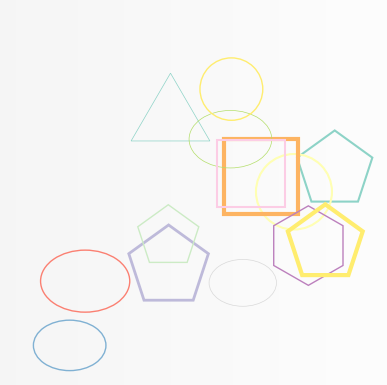[{"shape": "pentagon", "thickness": 1.5, "radius": 0.51, "center": [0.864, 0.559]}, {"shape": "triangle", "thickness": 0.5, "radius": 0.59, "center": [0.44, 0.693]}, {"shape": "circle", "thickness": 1.5, "radius": 0.49, "center": [0.759, 0.502]}, {"shape": "pentagon", "thickness": 2, "radius": 0.54, "center": [0.435, 0.308]}, {"shape": "oval", "thickness": 1, "radius": 0.58, "center": [0.22, 0.27]}, {"shape": "oval", "thickness": 1, "radius": 0.47, "center": [0.18, 0.103]}, {"shape": "square", "thickness": 3, "radius": 0.48, "center": [0.674, 0.541]}, {"shape": "oval", "thickness": 0.5, "radius": 0.53, "center": [0.595, 0.638]}, {"shape": "square", "thickness": 1.5, "radius": 0.44, "center": [0.648, 0.549]}, {"shape": "oval", "thickness": 0.5, "radius": 0.43, "center": [0.626, 0.265]}, {"shape": "hexagon", "thickness": 1, "radius": 0.52, "center": [0.796, 0.362]}, {"shape": "pentagon", "thickness": 1, "radius": 0.41, "center": [0.434, 0.385]}, {"shape": "pentagon", "thickness": 3, "radius": 0.51, "center": [0.839, 0.368]}, {"shape": "circle", "thickness": 1, "radius": 0.41, "center": [0.597, 0.769]}]